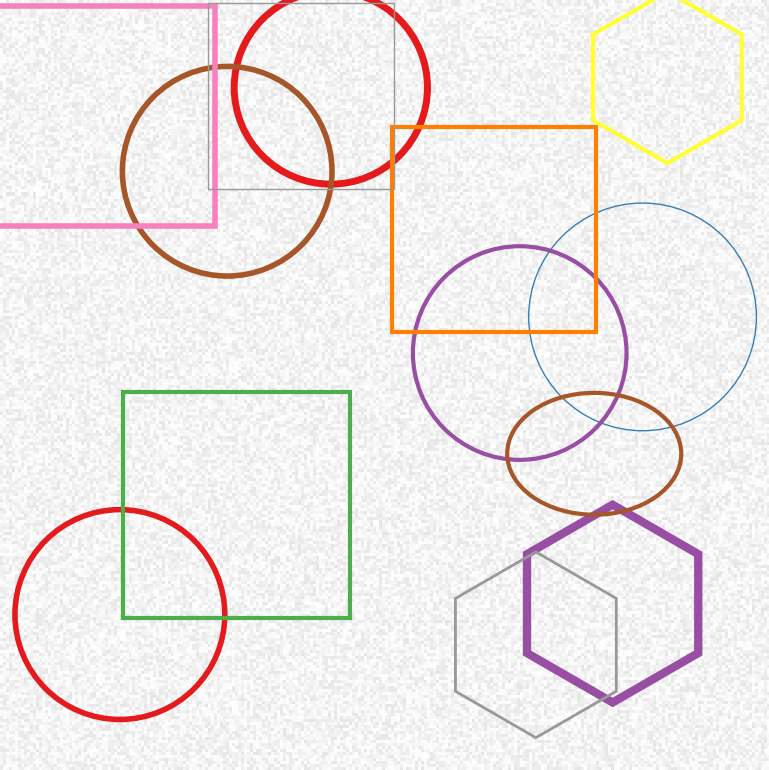[{"shape": "circle", "thickness": 2.5, "radius": 0.63, "center": [0.43, 0.886]}, {"shape": "circle", "thickness": 2, "radius": 0.68, "center": [0.156, 0.202]}, {"shape": "circle", "thickness": 0.5, "radius": 0.74, "center": [0.834, 0.588]}, {"shape": "square", "thickness": 1.5, "radius": 0.74, "center": [0.307, 0.344]}, {"shape": "circle", "thickness": 1.5, "radius": 0.69, "center": [0.675, 0.542]}, {"shape": "hexagon", "thickness": 3, "radius": 0.64, "center": [0.796, 0.216]}, {"shape": "square", "thickness": 1.5, "radius": 0.66, "center": [0.641, 0.702]}, {"shape": "hexagon", "thickness": 1.5, "radius": 0.56, "center": [0.867, 0.9]}, {"shape": "oval", "thickness": 1.5, "radius": 0.57, "center": [0.772, 0.411]}, {"shape": "circle", "thickness": 2, "radius": 0.68, "center": [0.295, 0.778]}, {"shape": "square", "thickness": 2, "radius": 0.71, "center": [0.136, 0.85]}, {"shape": "square", "thickness": 0.5, "radius": 0.61, "center": [0.391, 0.875]}, {"shape": "hexagon", "thickness": 1, "radius": 0.6, "center": [0.696, 0.163]}]